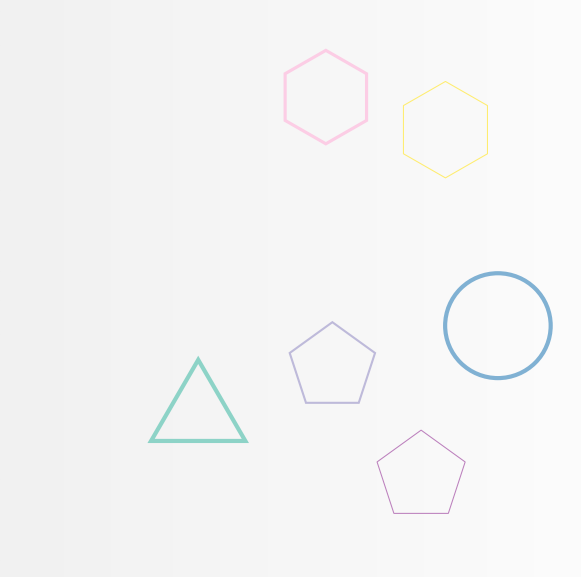[{"shape": "triangle", "thickness": 2, "radius": 0.47, "center": [0.341, 0.282]}, {"shape": "pentagon", "thickness": 1, "radius": 0.39, "center": [0.572, 0.364]}, {"shape": "circle", "thickness": 2, "radius": 0.45, "center": [0.857, 0.435]}, {"shape": "hexagon", "thickness": 1.5, "radius": 0.4, "center": [0.561, 0.831]}, {"shape": "pentagon", "thickness": 0.5, "radius": 0.4, "center": [0.724, 0.175]}, {"shape": "hexagon", "thickness": 0.5, "radius": 0.42, "center": [0.766, 0.775]}]